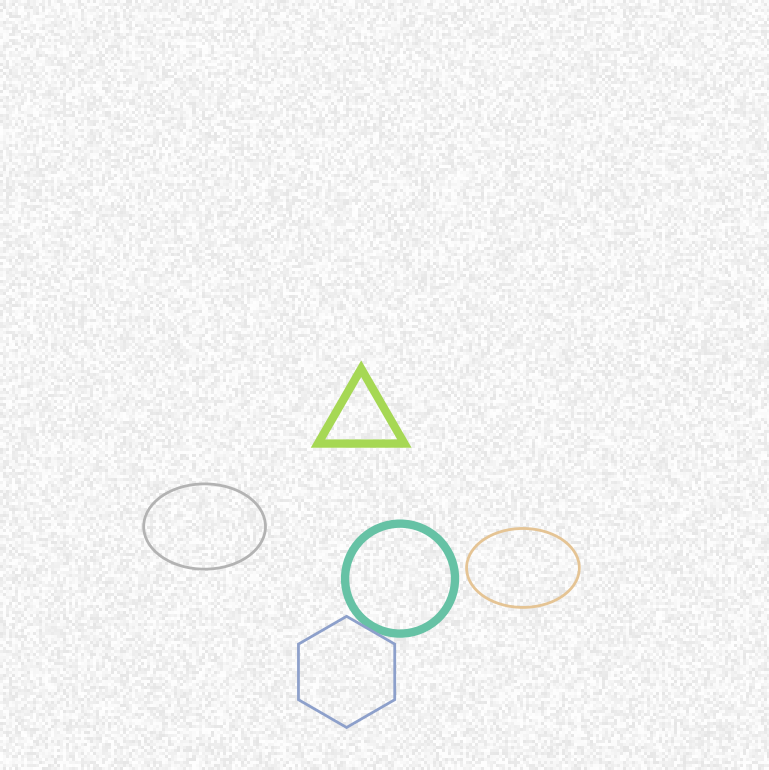[{"shape": "circle", "thickness": 3, "radius": 0.36, "center": [0.52, 0.249]}, {"shape": "hexagon", "thickness": 1, "radius": 0.36, "center": [0.45, 0.127]}, {"shape": "triangle", "thickness": 3, "radius": 0.32, "center": [0.469, 0.456]}, {"shape": "oval", "thickness": 1, "radius": 0.37, "center": [0.679, 0.262]}, {"shape": "oval", "thickness": 1, "radius": 0.4, "center": [0.266, 0.316]}]